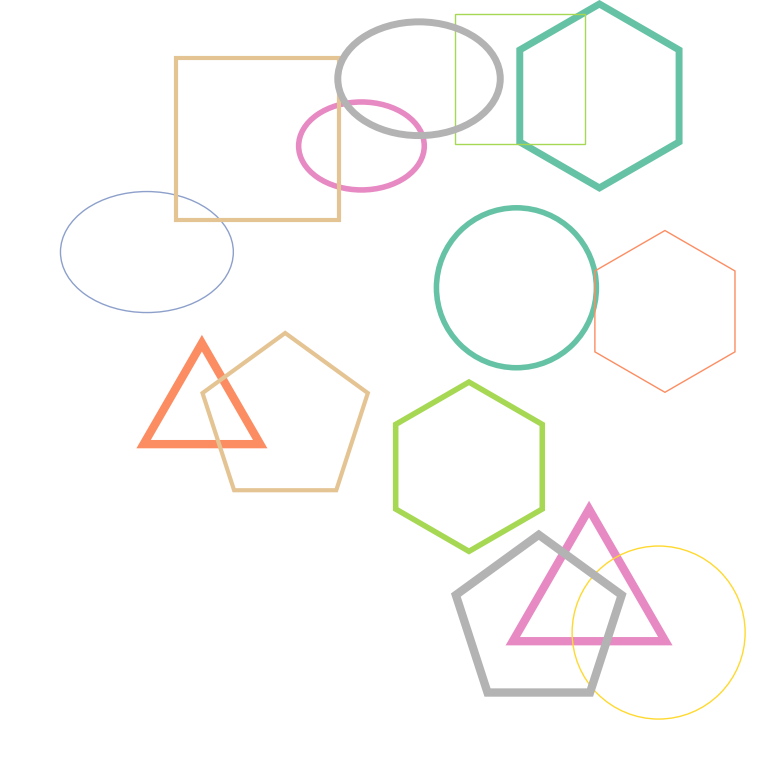[{"shape": "circle", "thickness": 2, "radius": 0.52, "center": [0.671, 0.626]}, {"shape": "hexagon", "thickness": 2.5, "radius": 0.6, "center": [0.778, 0.875]}, {"shape": "triangle", "thickness": 3, "radius": 0.44, "center": [0.262, 0.467]}, {"shape": "hexagon", "thickness": 0.5, "radius": 0.53, "center": [0.864, 0.596]}, {"shape": "oval", "thickness": 0.5, "radius": 0.56, "center": [0.191, 0.673]}, {"shape": "oval", "thickness": 2, "radius": 0.41, "center": [0.469, 0.81]}, {"shape": "triangle", "thickness": 3, "radius": 0.57, "center": [0.765, 0.224]}, {"shape": "hexagon", "thickness": 2, "radius": 0.55, "center": [0.609, 0.394]}, {"shape": "square", "thickness": 0.5, "radius": 0.42, "center": [0.675, 0.897]}, {"shape": "circle", "thickness": 0.5, "radius": 0.56, "center": [0.855, 0.179]}, {"shape": "pentagon", "thickness": 1.5, "radius": 0.56, "center": [0.37, 0.455]}, {"shape": "square", "thickness": 1.5, "radius": 0.53, "center": [0.334, 0.82]}, {"shape": "pentagon", "thickness": 3, "radius": 0.57, "center": [0.7, 0.192]}, {"shape": "oval", "thickness": 2.5, "radius": 0.53, "center": [0.544, 0.898]}]